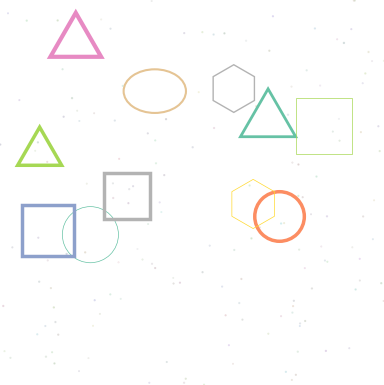[{"shape": "triangle", "thickness": 2, "radius": 0.41, "center": [0.696, 0.686]}, {"shape": "circle", "thickness": 0.5, "radius": 0.36, "center": [0.235, 0.39]}, {"shape": "circle", "thickness": 2.5, "radius": 0.32, "center": [0.726, 0.438]}, {"shape": "square", "thickness": 2.5, "radius": 0.33, "center": [0.124, 0.401]}, {"shape": "triangle", "thickness": 3, "radius": 0.38, "center": [0.197, 0.891]}, {"shape": "triangle", "thickness": 2.5, "radius": 0.33, "center": [0.103, 0.604]}, {"shape": "square", "thickness": 0.5, "radius": 0.36, "center": [0.843, 0.673]}, {"shape": "hexagon", "thickness": 0.5, "radius": 0.32, "center": [0.658, 0.47]}, {"shape": "oval", "thickness": 1.5, "radius": 0.4, "center": [0.402, 0.763]}, {"shape": "hexagon", "thickness": 1, "radius": 0.31, "center": [0.607, 0.77]}, {"shape": "square", "thickness": 2.5, "radius": 0.3, "center": [0.331, 0.49]}]